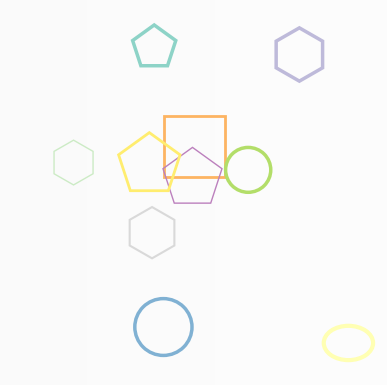[{"shape": "pentagon", "thickness": 2.5, "radius": 0.29, "center": [0.398, 0.877]}, {"shape": "oval", "thickness": 3, "radius": 0.32, "center": [0.899, 0.109]}, {"shape": "hexagon", "thickness": 2.5, "radius": 0.35, "center": [0.773, 0.858]}, {"shape": "circle", "thickness": 2.5, "radius": 0.37, "center": [0.422, 0.151]}, {"shape": "square", "thickness": 2, "radius": 0.4, "center": [0.502, 0.62]}, {"shape": "circle", "thickness": 2.5, "radius": 0.29, "center": [0.64, 0.559]}, {"shape": "hexagon", "thickness": 1.5, "radius": 0.33, "center": [0.392, 0.396]}, {"shape": "pentagon", "thickness": 1, "radius": 0.4, "center": [0.497, 0.537]}, {"shape": "hexagon", "thickness": 1, "radius": 0.29, "center": [0.19, 0.578]}, {"shape": "pentagon", "thickness": 2, "radius": 0.42, "center": [0.385, 0.572]}]